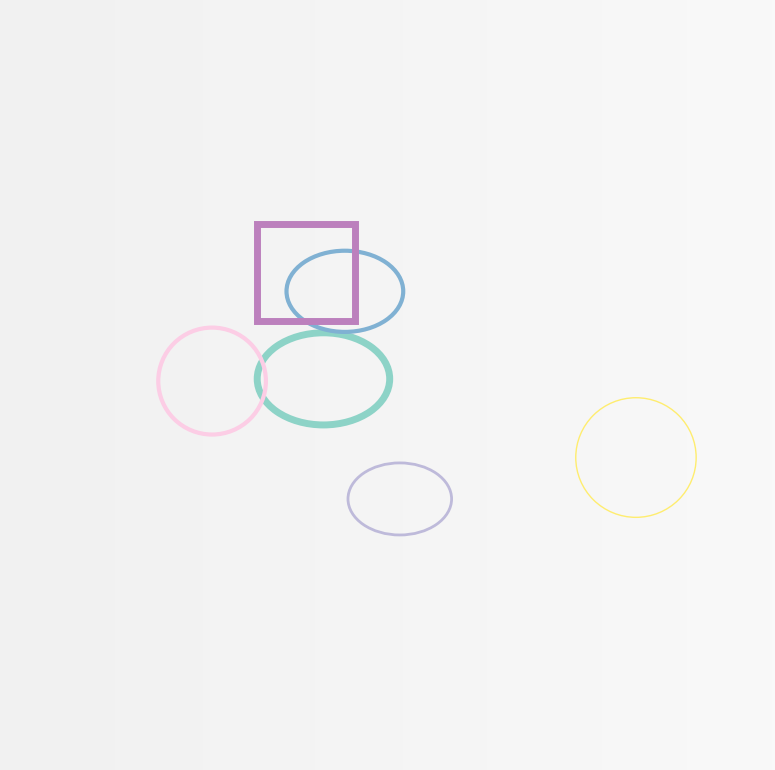[{"shape": "oval", "thickness": 2.5, "radius": 0.43, "center": [0.417, 0.508]}, {"shape": "oval", "thickness": 1, "radius": 0.33, "center": [0.516, 0.352]}, {"shape": "oval", "thickness": 1.5, "radius": 0.38, "center": [0.445, 0.622]}, {"shape": "circle", "thickness": 1.5, "radius": 0.35, "center": [0.274, 0.505]}, {"shape": "square", "thickness": 2.5, "radius": 0.31, "center": [0.395, 0.647]}, {"shape": "circle", "thickness": 0.5, "radius": 0.39, "center": [0.821, 0.406]}]